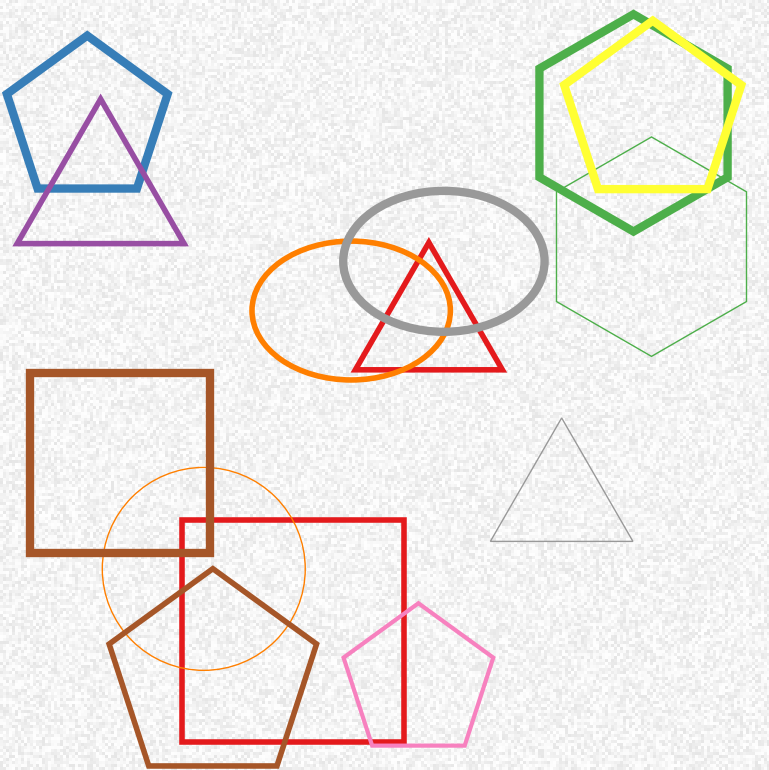[{"shape": "square", "thickness": 2, "radius": 0.72, "center": [0.38, 0.18]}, {"shape": "triangle", "thickness": 2, "radius": 0.55, "center": [0.557, 0.575]}, {"shape": "pentagon", "thickness": 3, "radius": 0.55, "center": [0.113, 0.844]}, {"shape": "hexagon", "thickness": 0.5, "radius": 0.71, "center": [0.846, 0.68]}, {"shape": "hexagon", "thickness": 3, "radius": 0.71, "center": [0.823, 0.84]}, {"shape": "triangle", "thickness": 2, "radius": 0.63, "center": [0.131, 0.746]}, {"shape": "circle", "thickness": 0.5, "radius": 0.66, "center": [0.265, 0.261]}, {"shape": "oval", "thickness": 2, "radius": 0.64, "center": [0.456, 0.597]}, {"shape": "pentagon", "thickness": 3, "radius": 0.6, "center": [0.848, 0.852]}, {"shape": "square", "thickness": 3, "radius": 0.58, "center": [0.155, 0.399]}, {"shape": "pentagon", "thickness": 2, "radius": 0.71, "center": [0.276, 0.12]}, {"shape": "pentagon", "thickness": 1.5, "radius": 0.51, "center": [0.543, 0.114]}, {"shape": "oval", "thickness": 3, "radius": 0.65, "center": [0.576, 0.661]}, {"shape": "triangle", "thickness": 0.5, "radius": 0.53, "center": [0.729, 0.35]}]